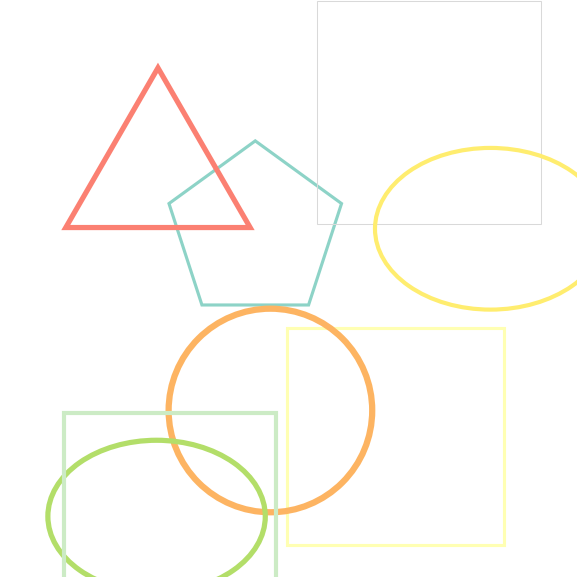[{"shape": "pentagon", "thickness": 1.5, "radius": 0.79, "center": [0.442, 0.598]}, {"shape": "square", "thickness": 1.5, "radius": 0.94, "center": [0.685, 0.243]}, {"shape": "triangle", "thickness": 2.5, "radius": 0.92, "center": [0.274, 0.697]}, {"shape": "circle", "thickness": 3, "radius": 0.88, "center": [0.468, 0.288]}, {"shape": "oval", "thickness": 2.5, "radius": 0.94, "center": [0.271, 0.105]}, {"shape": "square", "thickness": 0.5, "radius": 0.97, "center": [0.743, 0.805]}, {"shape": "square", "thickness": 2, "radius": 0.92, "center": [0.294, 0.102]}, {"shape": "oval", "thickness": 2, "radius": 1.0, "center": [0.849, 0.603]}]